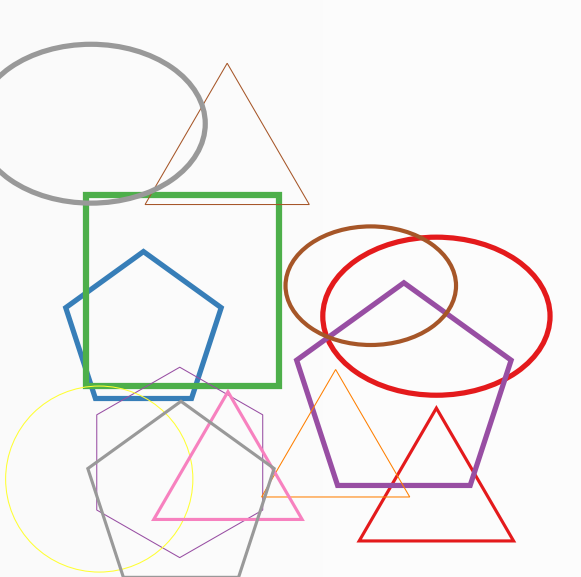[{"shape": "triangle", "thickness": 1.5, "radius": 0.77, "center": [0.751, 0.139]}, {"shape": "oval", "thickness": 2.5, "radius": 0.98, "center": [0.751, 0.452]}, {"shape": "pentagon", "thickness": 2.5, "radius": 0.7, "center": [0.247, 0.423]}, {"shape": "square", "thickness": 3, "radius": 0.83, "center": [0.314, 0.496]}, {"shape": "hexagon", "thickness": 0.5, "radius": 0.82, "center": [0.309, 0.198]}, {"shape": "pentagon", "thickness": 2.5, "radius": 0.97, "center": [0.695, 0.315]}, {"shape": "triangle", "thickness": 0.5, "radius": 0.74, "center": [0.577, 0.212]}, {"shape": "circle", "thickness": 0.5, "radius": 0.81, "center": [0.171, 0.17]}, {"shape": "oval", "thickness": 2, "radius": 0.73, "center": [0.638, 0.504]}, {"shape": "triangle", "thickness": 0.5, "radius": 0.82, "center": [0.391, 0.727]}, {"shape": "triangle", "thickness": 1.5, "radius": 0.74, "center": [0.392, 0.173]}, {"shape": "oval", "thickness": 2.5, "radius": 0.98, "center": [0.157, 0.785]}, {"shape": "pentagon", "thickness": 1.5, "radius": 0.84, "center": [0.311, 0.136]}]